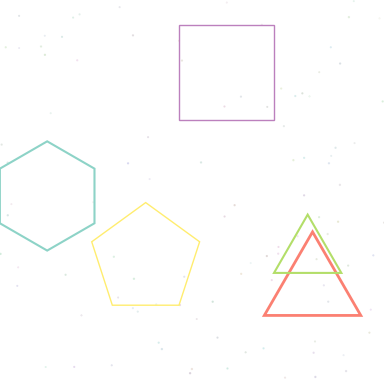[{"shape": "hexagon", "thickness": 1.5, "radius": 0.71, "center": [0.123, 0.491]}, {"shape": "triangle", "thickness": 2, "radius": 0.72, "center": [0.812, 0.253]}, {"shape": "triangle", "thickness": 1.5, "radius": 0.5, "center": [0.799, 0.342]}, {"shape": "square", "thickness": 1, "radius": 0.62, "center": [0.588, 0.812]}, {"shape": "pentagon", "thickness": 1, "radius": 0.74, "center": [0.378, 0.326]}]